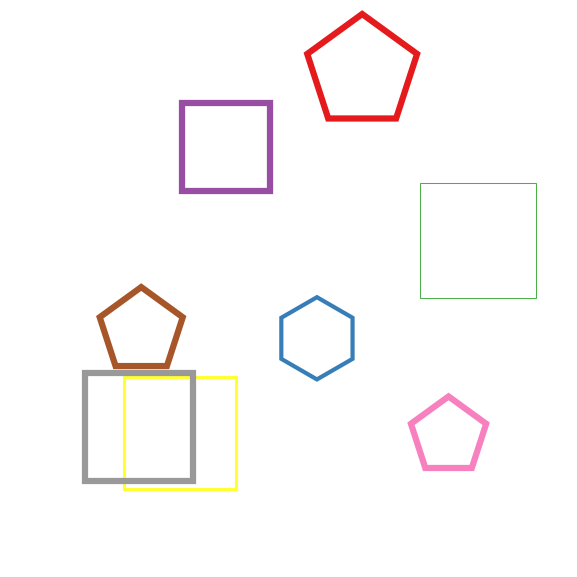[{"shape": "pentagon", "thickness": 3, "radius": 0.5, "center": [0.627, 0.875]}, {"shape": "hexagon", "thickness": 2, "radius": 0.36, "center": [0.549, 0.413]}, {"shape": "square", "thickness": 0.5, "radius": 0.5, "center": [0.828, 0.583]}, {"shape": "square", "thickness": 3, "radius": 0.38, "center": [0.391, 0.744]}, {"shape": "square", "thickness": 1.5, "radius": 0.48, "center": [0.312, 0.25]}, {"shape": "pentagon", "thickness": 3, "radius": 0.38, "center": [0.245, 0.426]}, {"shape": "pentagon", "thickness": 3, "radius": 0.34, "center": [0.777, 0.244]}, {"shape": "square", "thickness": 3, "radius": 0.47, "center": [0.241, 0.259]}]